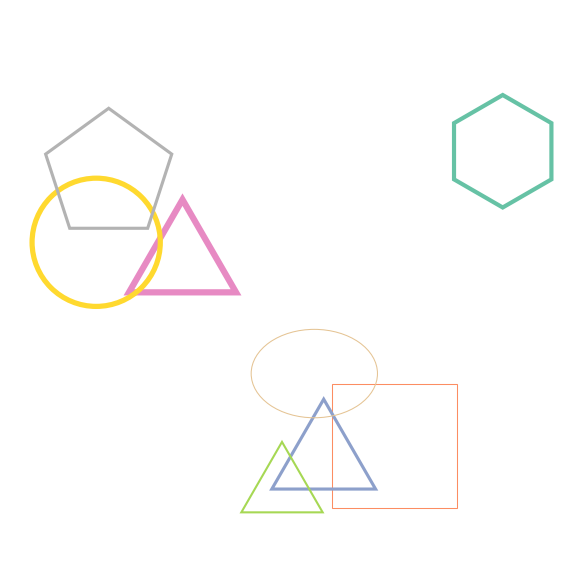[{"shape": "hexagon", "thickness": 2, "radius": 0.49, "center": [0.871, 0.737]}, {"shape": "square", "thickness": 0.5, "radius": 0.54, "center": [0.683, 0.227]}, {"shape": "triangle", "thickness": 1.5, "radius": 0.52, "center": [0.561, 0.204]}, {"shape": "triangle", "thickness": 3, "radius": 0.54, "center": [0.316, 0.546]}, {"shape": "triangle", "thickness": 1, "radius": 0.41, "center": [0.488, 0.153]}, {"shape": "circle", "thickness": 2.5, "radius": 0.56, "center": [0.167, 0.58]}, {"shape": "oval", "thickness": 0.5, "radius": 0.55, "center": [0.544, 0.352]}, {"shape": "pentagon", "thickness": 1.5, "radius": 0.57, "center": [0.188, 0.697]}]